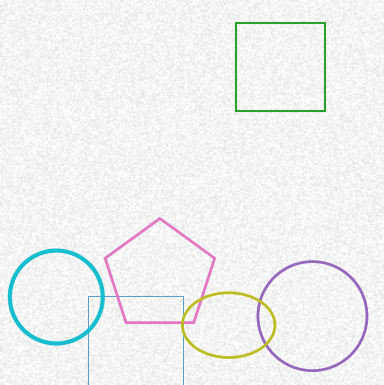[{"shape": "square", "thickness": 0.5, "radius": 0.62, "center": [0.352, 0.107]}, {"shape": "square", "thickness": 1.5, "radius": 0.58, "center": [0.729, 0.826]}, {"shape": "circle", "thickness": 2, "radius": 0.71, "center": [0.812, 0.179]}, {"shape": "pentagon", "thickness": 2, "radius": 0.75, "center": [0.415, 0.283]}, {"shape": "oval", "thickness": 2, "radius": 0.6, "center": [0.594, 0.156]}, {"shape": "circle", "thickness": 3, "radius": 0.6, "center": [0.146, 0.228]}]